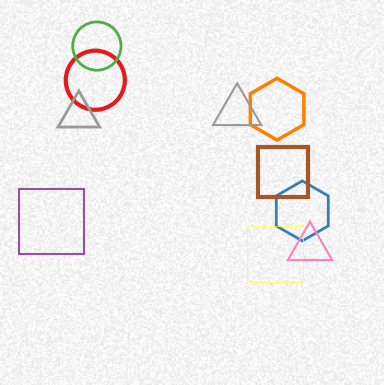[{"shape": "circle", "thickness": 3, "radius": 0.38, "center": [0.248, 0.792]}, {"shape": "hexagon", "thickness": 2, "radius": 0.39, "center": [0.785, 0.452]}, {"shape": "circle", "thickness": 2, "radius": 0.31, "center": [0.252, 0.88]}, {"shape": "square", "thickness": 1.5, "radius": 0.42, "center": [0.134, 0.425]}, {"shape": "hexagon", "thickness": 2.5, "radius": 0.4, "center": [0.72, 0.716]}, {"shape": "square", "thickness": 0.5, "radius": 0.37, "center": [0.714, 0.34]}, {"shape": "square", "thickness": 3, "radius": 0.32, "center": [0.735, 0.553]}, {"shape": "triangle", "thickness": 1.5, "radius": 0.33, "center": [0.805, 0.358]}, {"shape": "triangle", "thickness": 2, "radius": 0.31, "center": [0.205, 0.701]}, {"shape": "triangle", "thickness": 1.5, "radius": 0.36, "center": [0.616, 0.711]}]